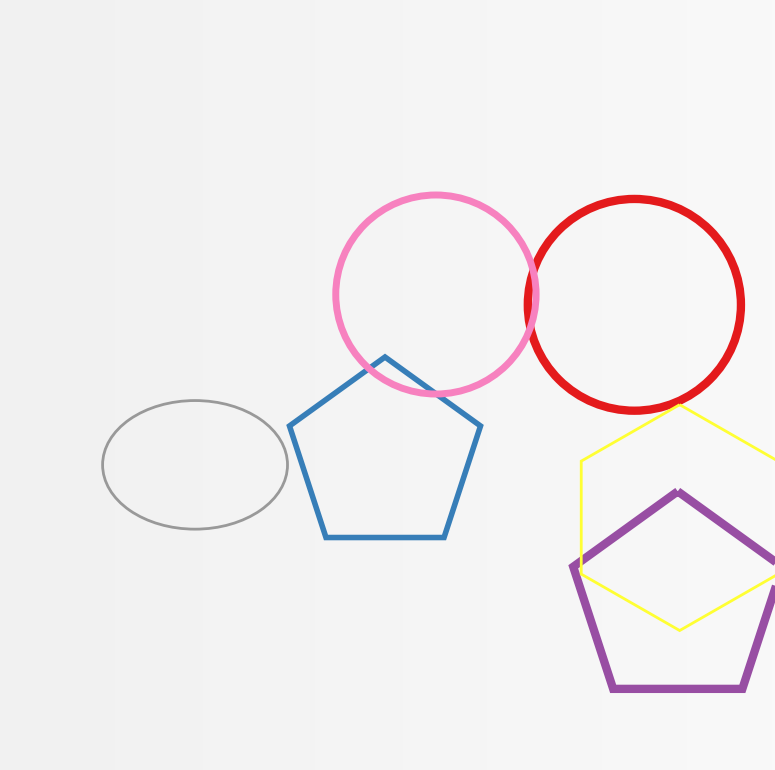[{"shape": "circle", "thickness": 3, "radius": 0.69, "center": [0.819, 0.604]}, {"shape": "pentagon", "thickness": 2, "radius": 0.65, "center": [0.497, 0.407]}, {"shape": "pentagon", "thickness": 3, "radius": 0.71, "center": [0.875, 0.22]}, {"shape": "hexagon", "thickness": 1, "radius": 0.73, "center": [0.877, 0.328]}, {"shape": "circle", "thickness": 2.5, "radius": 0.65, "center": [0.562, 0.618]}, {"shape": "oval", "thickness": 1, "radius": 0.6, "center": [0.252, 0.396]}]